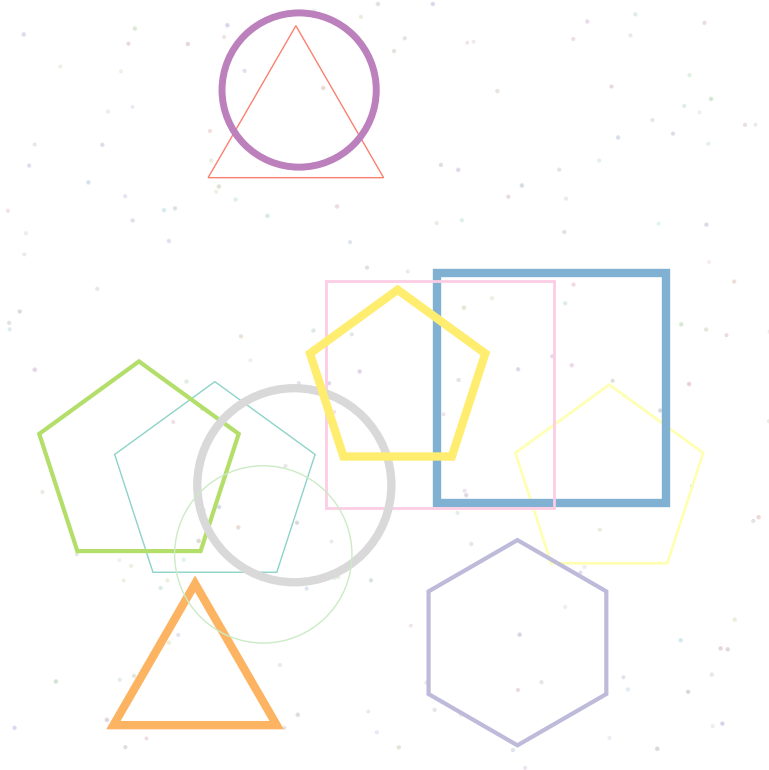[{"shape": "pentagon", "thickness": 0.5, "radius": 0.68, "center": [0.279, 0.368]}, {"shape": "pentagon", "thickness": 1, "radius": 0.64, "center": [0.791, 0.372]}, {"shape": "hexagon", "thickness": 1.5, "radius": 0.67, "center": [0.672, 0.165]}, {"shape": "triangle", "thickness": 0.5, "radius": 0.66, "center": [0.384, 0.835]}, {"shape": "square", "thickness": 3, "radius": 0.75, "center": [0.716, 0.496]}, {"shape": "triangle", "thickness": 3, "radius": 0.61, "center": [0.253, 0.119]}, {"shape": "pentagon", "thickness": 1.5, "radius": 0.68, "center": [0.18, 0.394]}, {"shape": "square", "thickness": 1, "radius": 0.74, "center": [0.571, 0.487]}, {"shape": "circle", "thickness": 3, "radius": 0.63, "center": [0.382, 0.37]}, {"shape": "circle", "thickness": 2.5, "radius": 0.5, "center": [0.389, 0.883]}, {"shape": "circle", "thickness": 0.5, "radius": 0.58, "center": [0.342, 0.28]}, {"shape": "pentagon", "thickness": 3, "radius": 0.6, "center": [0.516, 0.504]}]